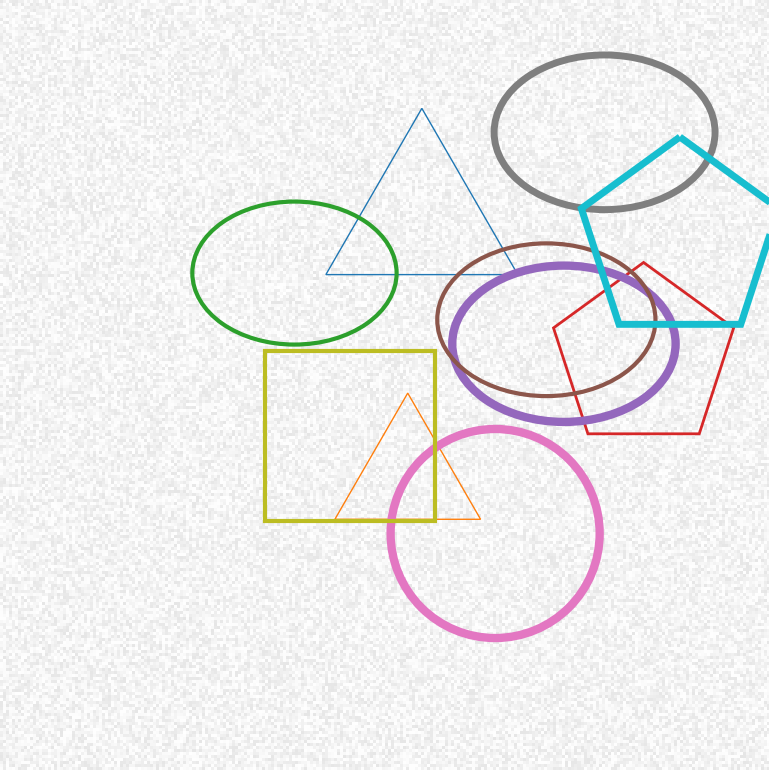[{"shape": "triangle", "thickness": 0.5, "radius": 0.72, "center": [0.548, 0.715]}, {"shape": "triangle", "thickness": 0.5, "radius": 0.55, "center": [0.53, 0.38]}, {"shape": "oval", "thickness": 1.5, "radius": 0.66, "center": [0.382, 0.645]}, {"shape": "pentagon", "thickness": 1, "radius": 0.61, "center": [0.836, 0.536]}, {"shape": "oval", "thickness": 3, "radius": 0.73, "center": [0.732, 0.554]}, {"shape": "oval", "thickness": 1.5, "radius": 0.71, "center": [0.71, 0.585]}, {"shape": "circle", "thickness": 3, "radius": 0.68, "center": [0.643, 0.307]}, {"shape": "oval", "thickness": 2.5, "radius": 0.72, "center": [0.785, 0.828]}, {"shape": "square", "thickness": 1.5, "radius": 0.55, "center": [0.454, 0.434]}, {"shape": "pentagon", "thickness": 2.5, "radius": 0.67, "center": [0.883, 0.688]}]